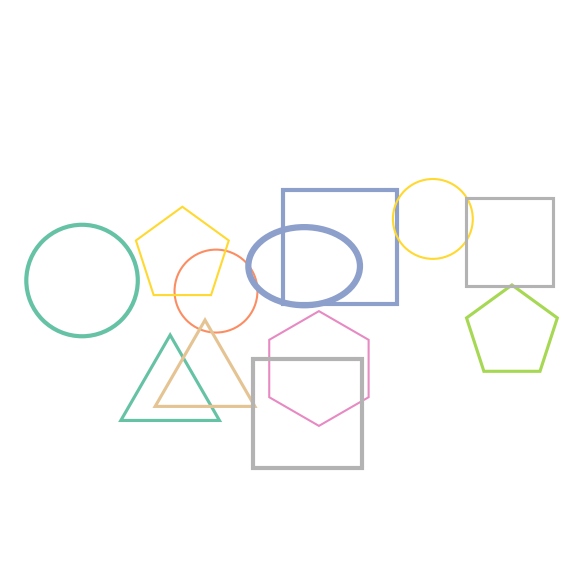[{"shape": "circle", "thickness": 2, "radius": 0.48, "center": [0.142, 0.513]}, {"shape": "triangle", "thickness": 1.5, "radius": 0.49, "center": [0.295, 0.32]}, {"shape": "circle", "thickness": 1, "radius": 0.36, "center": [0.374, 0.495]}, {"shape": "oval", "thickness": 3, "radius": 0.48, "center": [0.527, 0.538]}, {"shape": "square", "thickness": 2, "radius": 0.49, "center": [0.589, 0.572]}, {"shape": "hexagon", "thickness": 1, "radius": 0.5, "center": [0.552, 0.361]}, {"shape": "pentagon", "thickness": 1.5, "radius": 0.41, "center": [0.886, 0.423]}, {"shape": "circle", "thickness": 1, "radius": 0.35, "center": [0.75, 0.62]}, {"shape": "pentagon", "thickness": 1, "radius": 0.42, "center": [0.316, 0.557]}, {"shape": "triangle", "thickness": 1.5, "radius": 0.5, "center": [0.355, 0.345]}, {"shape": "square", "thickness": 1.5, "radius": 0.38, "center": [0.882, 0.58]}, {"shape": "square", "thickness": 2, "radius": 0.47, "center": [0.532, 0.284]}]